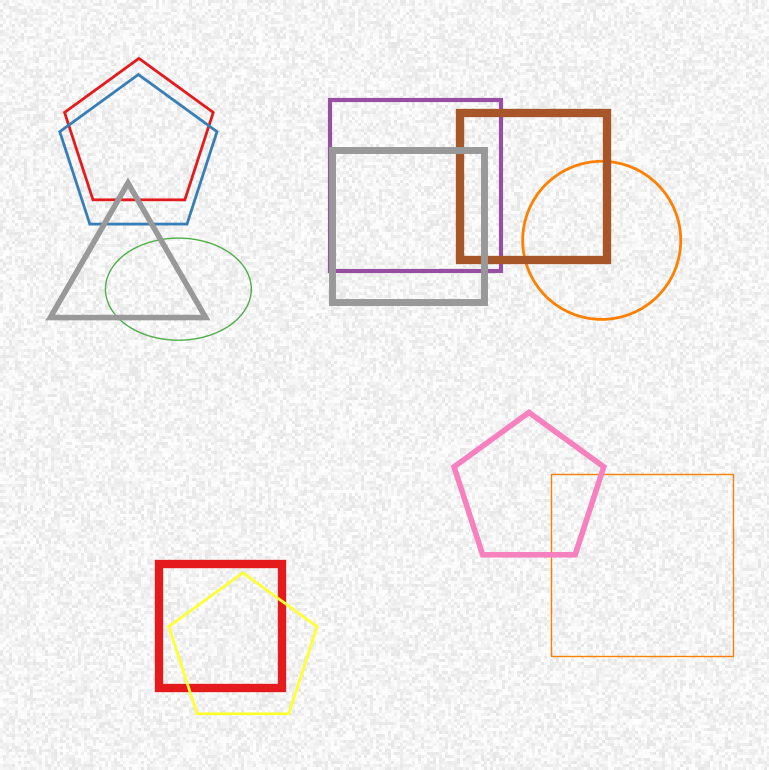[{"shape": "pentagon", "thickness": 1, "radius": 0.51, "center": [0.18, 0.823]}, {"shape": "square", "thickness": 3, "radius": 0.4, "center": [0.286, 0.187]}, {"shape": "pentagon", "thickness": 1, "radius": 0.54, "center": [0.18, 0.796]}, {"shape": "oval", "thickness": 0.5, "radius": 0.47, "center": [0.232, 0.624]}, {"shape": "square", "thickness": 1.5, "radius": 0.56, "center": [0.539, 0.759]}, {"shape": "circle", "thickness": 1, "radius": 0.51, "center": [0.781, 0.688]}, {"shape": "square", "thickness": 0.5, "radius": 0.59, "center": [0.834, 0.266]}, {"shape": "pentagon", "thickness": 1, "radius": 0.51, "center": [0.315, 0.155]}, {"shape": "square", "thickness": 3, "radius": 0.47, "center": [0.693, 0.758]}, {"shape": "pentagon", "thickness": 2, "radius": 0.51, "center": [0.687, 0.362]}, {"shape": "square", "thickness": 2.5, "radius": 0.49, "center": [0.53, 0.707]}, {"shape": "triangle", "thickness": 2, "radius": 0.58, "center": [0.166, 0.646]}]